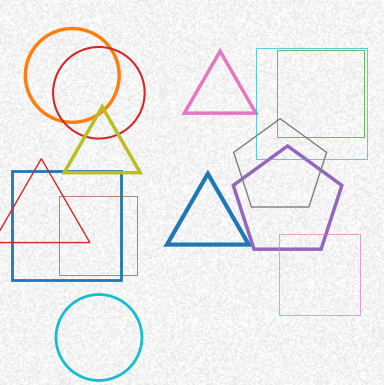[{"shape": "triangle", "thickness": 3, "radius": 0.61, "center": [0.54, 0.426]}, {"shape": "square", "thickness": 2, "radius": 0.71, "center": [0.173, 0.415]}, {"shape": "circle", "thickness": 2.5, "radius": 0.61, "center": [0.188, 0.804]}, {"shape": "square", "thickness": 0.5, "radius": 0.56, "center": [0.832, 0.757]}, {"shape": "triangle", "thickness": 1, "radius": 0.73, "center": [0.107, 0.443]}, {"shape": "circle", "thickness": 1.5, "radius": 0.59, "center": [0.257, 0.759]}, {"shape": "pentagon", "thickness": 2.5, "radius": 0.74, "center": [0.747, 0.473]}, {"shape": "square", "thickness": 0.5, "radius": 0.51, "center": [0.255, 0.388]}, {"shape": "triangle", "thickness": 2.5, "radius": 0.54, "center": [0.572, 0.76]}, {"shape": "square", "thickness": 0.5, "radius": 0.53, "center": [0.831, 0.287]}, {"shape": "pentagon", "thickness": 1, "radius": 0.63, "center": [0.728, 0.565]}, {"shape": "triangle", "thickness": 2.5, "radius": 0.57, "center": [0.265, 0.609]}, {"shape": "circle", "thickness": 2, "radius": 0.56, "center": [0.257, 0.123]}, {"shape": "square", "thickness": 0.5, "radius": 0.72, "center": [0.81, 0.731]}]